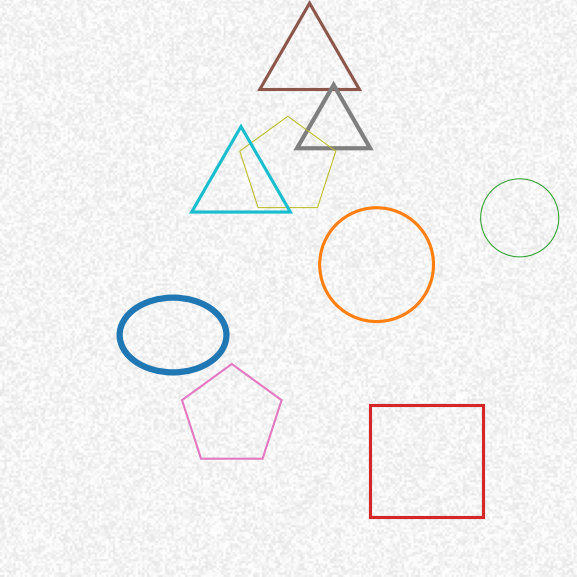[{"shape": "oval", "thickness": 3, "radius": 0.46, "center": [0.3, 0.419]}, {"shape": "circle", "thickness": 1.5, "radius": 0.49, "center": [0.652, 0.541]}, {"shape": "circle", "thickness": 0.5, "radius": 0.34, "center": [0.9, 0.622]}, {"shape": "square", "thickness": 1.5, "radius": 0.49, "center": [0.738, 0.201]}, {"shape": "triangle", "thickness": 1.5, "radius": 0.5, "center": [0.536, 0.894]}, {"shape": "pentagon", "thickness": 1, "radius": 0.45, "center": [0.401, 0.278]}, {"shape": "triangle", "thickness": 2, "radius": 0.37, "center": [0.578, 0.779]}, {"shape": "pentagon", "thickness": 0.5, "radius": 0.44, "center": [0.498, 0.71]}, {"shape": "triangle", "thickness": 1.5, "radius": 0.49, "center": [0.417, 0.681]}]